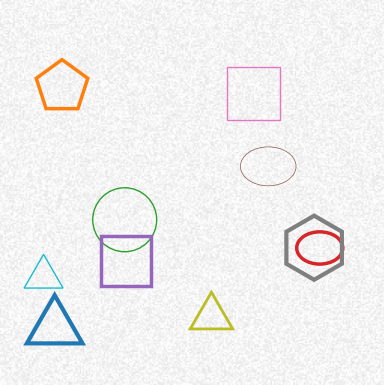[{"shape": "triangle", "thickness": 3, "radius": 0.42, "center": [0.142, 0.15]}, {"shape": "pentagon", "thickness": 2.5, "radius": 0.35, "center": [0.161, 0.775]}, {"shape": "circle", "thickness": 1, "radius": 0.42, "center": [0.324, 0.429]}, {"shape": "oval", "thickness": 2.5, "radius": 0.3, "center": [0.831, 0.356]}, {"shape": "square", "thickness": 2.5, "radius": 0.32, "center": [0.328, 0.321]}, {"shape": "oval", "thickness": 0.5, "radius": 0.36, "center": [0.697, 0.568]}, {"shape": "square", "thickness": 1, "radius": 0.34, "center": [0.659, 0.758]}, {"shape": "hexagon", "thickness": 3, "radius": 0.42, "center": [0.816, 0.357]}, {"shape": "triangle", "thickness": 2, "radius": 0.32, "center": [0.549, 0.177]}, {"shape": "triangle", "thickness": 1, "radius": 0.29, "center": [0.113, 0.281]}]